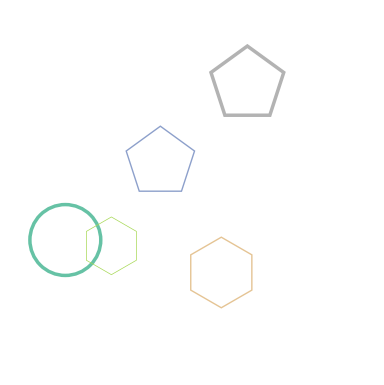[{"shape": "circle", "thickness": 2.5, "radius": 0.46, "center": [0.17, 0.377]}, {"shape": "pentagon", "thickness": 1, "radius": 0.47, "center": [0.417, 0.579]}, {"shape": "hexagon", "thickness": 0.5, "radius": 0.37, "center": [0.289, 0.362]}, {"shape": "hexagon", "thickness": 1, "radius": 0.46, "center": [0.575, 0.292]}, {"shape": "pentagon", "thickness": 2.5, "radius": 0.5, "center": [0.643, 0.781]}]